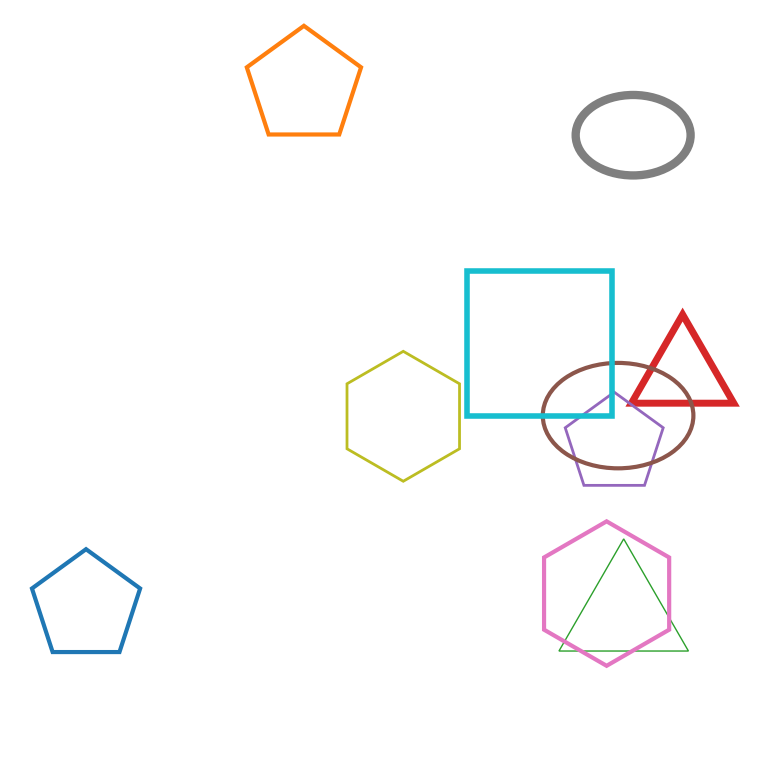[{"shape": "pentagon", "thickness": 1.5, "radius": 0.37, "center": [0.112, 0.213]}, {"shape": "pentagon", "thickness": 1.5, "radius": 0.39, "center": [0.395, 0.888]}, {"shape": "triangle", "thickness": 0.5, "radius": 0.49, "center": [0.81, 0.203]}, {"shape": "triangle", "thickness": 2.5, "radius": 0.38, "center": [0.887, 0.515]}, {"shape": "pentagon", "thickness": 1, "radius": 0.33, "center": [0.798, 0.424]}, {"shape": "oval", "thickness": 1.5, "radius": 0.49, "center": [0.803, 0.46]}, {"shape": "hexagon", "thickness": 1.5, "radius": 0.47, "center": [0.788, 0.229]}, {"shape": "oval", "thickness": 3, "radius": 0.37, "center": [0.822, 0.824]}, {"shape": "hexagon", "thickness": 1, "radius": 0.42, "center": [0.524, 0.459]}, {"shape": "square", "thickness": 2, "radius": 0.47, "center": [0.7, 0.553]}]